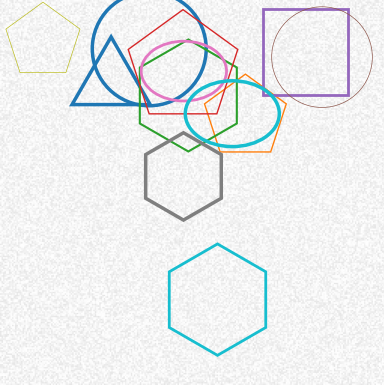[{"shape": "circle", "thickness": 2.5, "radius": 0.74, "center": [0.388, 0.873]}, {"shape": "triangle", "thickness": 2.5, "radius": 0.59, "center": [0.289, 0.787]}, {"shape": "pentagon", "thickness": 1, "radius": 0.56, "center": [0.637, 0.696]}, {"shape": "hexagon", "thickness": 1.5, "radius": 0.73, "center": [0.489, 0.752]}, {"shape": "pentagon", "thickness": 1, "radius": 0.75, "center": [0.475, 0.825]}, {"shape": "square", "thickness": 2, "radius": 0.55, "center": [0.793, 0.865]}, {"shape": "circle", "thickness": 0.5, "radius": 0.65, "center": [0.836, 0.852]}, {"shape": "oval", "thickness": 2, "radius": 0.55, "center": [0.478, 0.815]}, {"shape": "hexagon", "thickness": 2.5, "radius": 0.57, "center": [0.477, 0.542]}, {"shape": "pentagon", "thickness": 0.5, "radius": 0.51, "center": [0.112, 0.893]}, {"shape": "hexagon", "thickness": 2, "radius": 0.72, "center": [0.565, 0.222]}, {"shape": "oval", "thickness": 2.5, "radius": 0.61, "center": [0.603, 0.705]}]